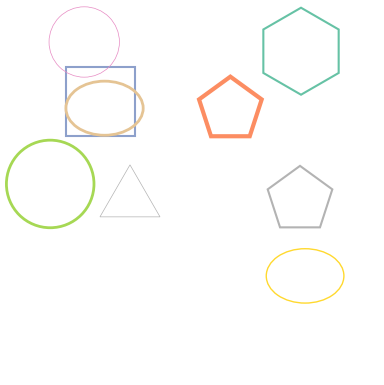[{"shape": "hexagon", "thickness": 1.5, "radius": 0.56, "center": [0.782, 0.867]}, {"shape": "pentagon", "thickness": 3, "radius": 0.43, "center": [0.598, 0.715]}, {"shape": "square", "thickness": 1.5, "radius": 0.45, "center": [0.261, 0.736]}, {"shape": "circle", "thickness": 0.5, "radius": 0.46, "center": [0.219, 0.891]}, {"shape": "circle", "thickness": 2, "radius": 0.57, "center": [0.13, 0.522]}, {"shape": "oval", "thickness": 1, "radius": 0.5, "center": [0.792, 0.283]}, {"shape": "oval", "thickness": 2, "radius": 0.5, "center": [0.272, 0.719]}, {"shape": "pentagon", "thickness": 1.5, "radius": 0.44, "center": [0.779, 0.481]}, {"shape": "triangle", "thickness": 0.5, "radius": 0.45, "center": [0.338, 0.482]}]